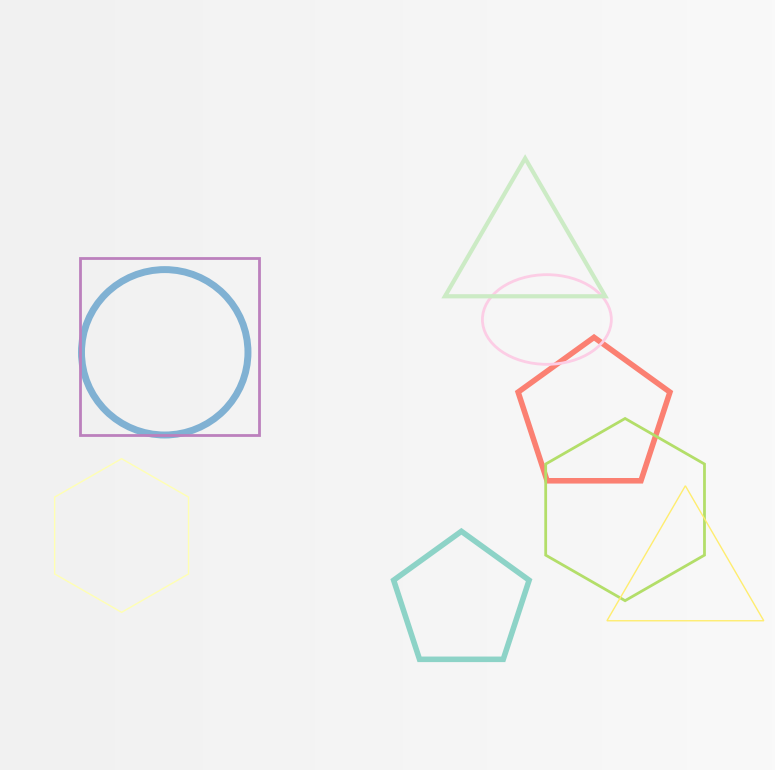[{"shape": "pentagon", "thickness": 2, "radius": 0.46, "center": [0.595, 0.218]}, {"shape": "hexagon", "thickness": 0.5, "radius": 0.5, "center": [0.157, 0.305]}, {"shape": "pentagon", "thickness": 2, "radius": 0.51, "center": [0.766, 0.459]}, {"shape": "circle", "thickness": 2.5, "radius": 0.54, "center": [0.213, 0.542]}, {"shape": "hexagon", "thickness": 1, "radius": 0.59, "center": [0.807, 0.338]}, {"shape": "oval", "thickness": 1, "radius": 0.42, "center": [0.706, 0.585]}, {"shape": "square", "thickness": 1, "radius": 0.58, "center": [0.219, 0.55]}, {"shape": "triangle", "thickness": 1.5, "radius": 0.6, "center": [0.678, 0.675]}, {"shape": "triangle", "thickness": 0.5, "radius": 0.58, "center": [0.884, 0.252]}]